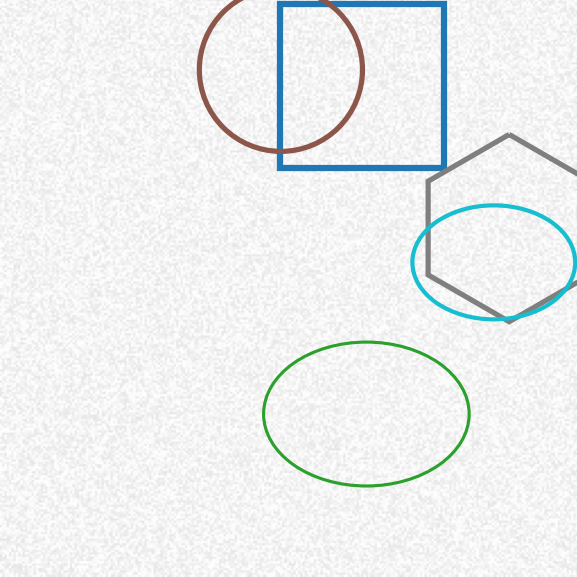[{"shape": "square", "thickness": 3, "radius": 0.71, "center": [0.627, 0.851]}, {"shape": "oval", "thickness": 1.5, "radius": 0.89, "center": [0.634, 0.282]}, {"shape": "circle", "thickness": 2.5, "radius": 0.71, "center": [0.486, 0.878]}, {"shape": "hexagon", "thickness": 2.5, "radius": 0.81, "center": [0.882, 0.604]}, {"shape": "oval", "thickness": 2, "radius": 0.71, "center": [0.855, 0.545]}]